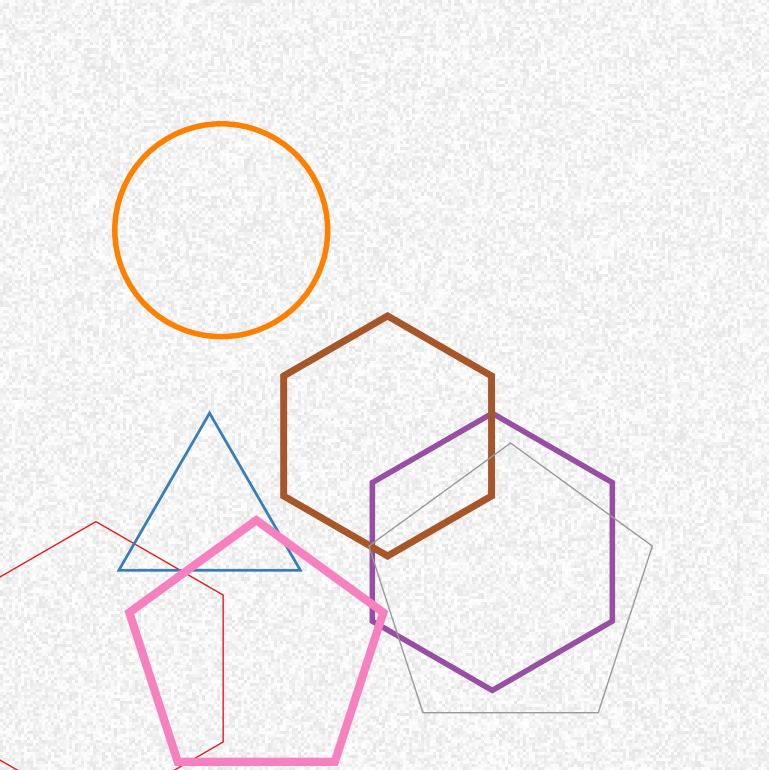[{"shape": "hexagon", "thickness": 0.5, "radius": 0.95, "center": [0.125, 0.132]}, {"shape": "triangle", "thickness": 1, "radius": 0.68, "center": [0.272, 0.327]}, {"shape": "hexagon", "thickness": 2, "radius": 0.9, "center": [0.639, 0.283]}, {"shape": "circle", "thickness": 2, "radius": 0.69, "center": [0.287, 0.701]}, {"shape": "hexagon", "thickness": 2.5, "radius": 0.78, "center": [0.503, 0.434]}, {"shape": "pentagon", "thickness": 3, "radius": 0.87, "center": [0.333, 0.151]}, {"shape": "pentagon", "thickness": 0.5, "radius": 0.97, "center": [0.663, 0.231]}]